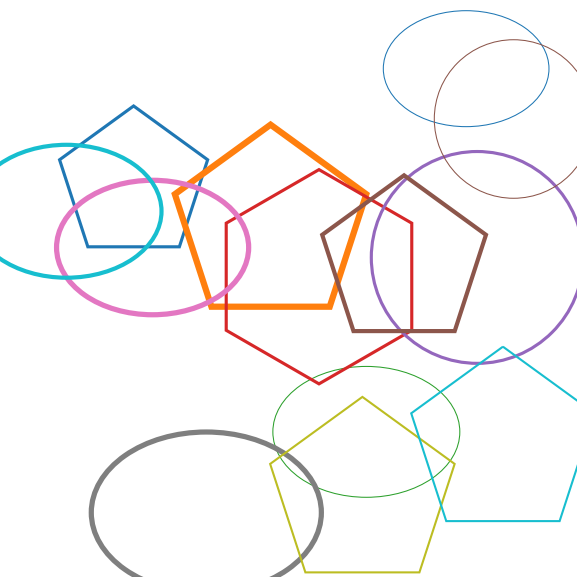[{"shape": "oval", "thickness": 0.5, "radius": 0.72, "center": [0.807, 0.88]}, {"shape": "pentagon", "thickness": 1.5, "radius": 0.67, "center": [0.231, 0.681]}, {"shape": "pentagon", "thickness": 3, "radius": 0.87, "center": [0.469, 0.609]}, {"shape": "oval", "thickness": 0.5, "radius": 0.81, "center": [0.634, 0.251]}, {"shape": "hexagon", "thickness": 1.5, "radius": 0.93, "center": [0.552, 0.52]}, {"shape": "circle", "thickness": 1.5, "radius": 0.92, "center": [0.826, 0.553]}, {"shape": "pentagon", "thickness": 2, "radius": 0.75, "center": [0.7, 0.546]}, {"shape": "circle", "thickness": 0.5, "radius": 0.69, "center": [0.889, 0.793]}, {"shape": "oval", "thickness": 2.5, "radius": 0.83, "center": [0.264, 0.571]}, {"shape": "oval", "thickness": 2.5, "radius": 1.0, "center": [0.357, 0.112]}, {"shape": "pentagon", "thickness": 1, "radius": 0.84, "center": [0.628, 0.144]}, {"shape": "pentagon", "thickness": 1, "radius": 0.83, "center": [0.871, 0.232]}, {"shape": "oval", "thickness": 2, "radius": 0.82, "center": [0.115, 0.633]}]